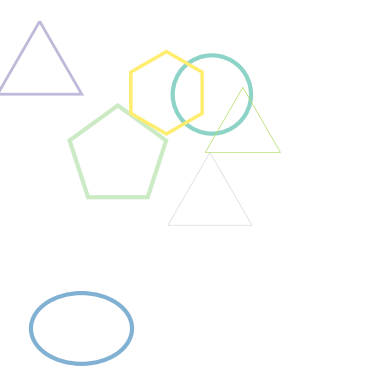[{"shape": "circle", "thickness": 3, "radius": 0.51, "center": [0.55, 0.755]}, {"shape": "triangle", "thickness": 2, "radius": 0.63, "center": [0.103, 0.818]}, {"shape": "oval", "thickness": 3, "radius": 0.66, "center": [0.212, 0.147]}, {"shape": "triangle", "thickness": 0.5, "radius": 0.56, "center": [0.631, 0.66]}, {"shape": "triangle", "thickness": 0.5, "radius": 0.63, "center": [0.545, 0.478]}, {"shape": "pentagon", "thickness": 3, "radius": 0.66, "center": [0.306, 0.594]}, {"shape": "hexagon", "thickness": 2.5, "radius": 0.53, "center": [0.432, 0.759]}]